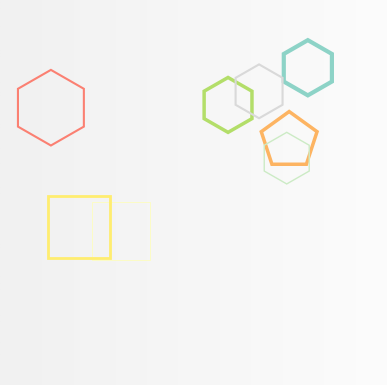[{"shape": "hexagon", "thickness": 3, "radius": 0.36, "center": [0.794, 0.824]}, {"shape": "square", "thickness": 0.5, "radius": 0.38, "center": [0.313, 0.399]}, {"shape": "hexagon", "thickness": 1.5, "radius": 0.49, "center": [0.131, 0.72]}, {"shape": "pentagon", "thickness": 2.5, "radius": 0.38, "center": [0.746, 0.635]}, {"shape": "hexagon", "thickness": 2.5, "radius": 0.36, "center": [0.589, 0.727]}, {"shape": "hexagon", "thickness": 1.5, "radius": 0.35, "center": [0.669, 0.763]}, {"shape": "hexagon", "thickness": 1, "radius": 0.34, "center": [0.74, 0.589]}, {"shape": "square", "thickness": 2, "radius": 0.4, "center": [0.204, 0.41]}]